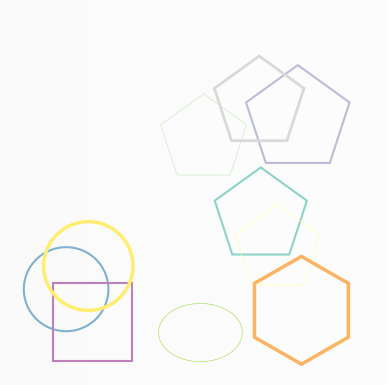[{"shape": "pentagon", "thickness": 1.5, "radius": 0.63, "center": [0.673, 0.44]}, {"shape": "pentagon", "thickness": 0.5, "radius": 0.58, "center": [0.716, 0.354]}, {"shape": "pentagon", "thickness": 1.5, "radius": 0.7, "center": [0.769, 0.69]}, {"shape": "circle", "thickness": 1.5, "radius": 0.55, "center": [0.171, 0.249]}, {"shape": "hexagon", "thickness": 2.5, "radius": 0.7, "center": [0.778, 0.194]}, {"shape": "oval", "thickness": 0.5, "radius": 0.54, "center": [0.517, 0.136]}, {"shape": "pentagon", "thickness": 2, "radius": 0.61, "center": [0.669, 0.733]}, {"shape": "square", "thickness": 1.5, "radius": 0.51, "center": [0.239, 0.164]}, {"shape": "pentagon", "thickness": 0.5, "radius": 0.58, "center": [0.525, 0.64]}, {"shape": "circle", "thickness": 2.5, "radius": 0.58, "center": [0.228, 0.309]}]